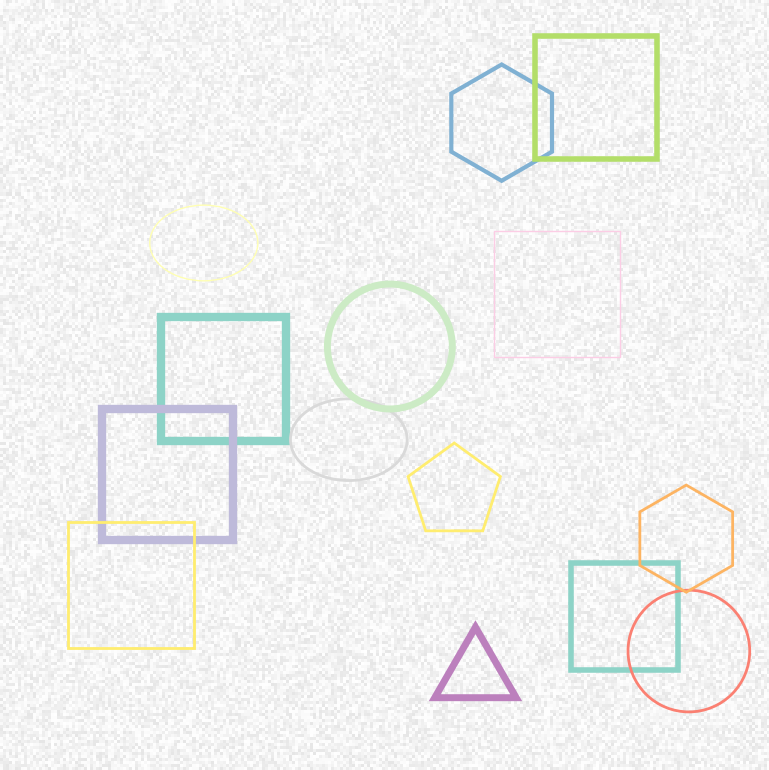[{"shape": "square", "thickness": 2, "radius": 0.35, "center": [0.811, 0.2]}, {"shape": "square", "thickness": 3, "radius": 0.4, "center": [0.29, 0.508]}, {"shape": "oval", "thickness": 0.5, "radius": 0.35, "center": [0.265, 0.684]}, {"shape": "square", "thickness": 3, "radius": 0.43, "center": [0.217, 0.384]}, {"shape": "circle", "thickness": 1, "radius": 0.4, "center": [0.895, 0.154]}, {"shape": "hexagon", "thickness": 1.5, "radius": 0.38, "center": [0.651, 0.841]}, {"shape": "hexagon", "thickness": 1, "radius": 0.35, "center": [0.891, 0.3]}, {"shape": "square", "thickness": 2, "radius": 0.4, "center": [0.774, 0.873]}, {"shape": "square", "thickness": 0.5, "radius": 0.41, "center": [0.723, 0.618]}, {"shape": "oval", "thickness": 1, "radius": 0.38, "center": [0.453, 0.429]}, {"shape": "triangle", "thickness": 2.5, "radius": 0.31, "center": [0.617, 0.124]}, {"shape": "circle", "thickness": 2.5, "radius": 0.41, "center": [0.506, 0.55]}, {"shape": "square", "thickness": 1, "radius": 0.41, "center": [0.17, 0.241]}, {"shape": "pentagon", "thickness": 1, "radius": 0.32, "center": [0.59, 0.362]}]